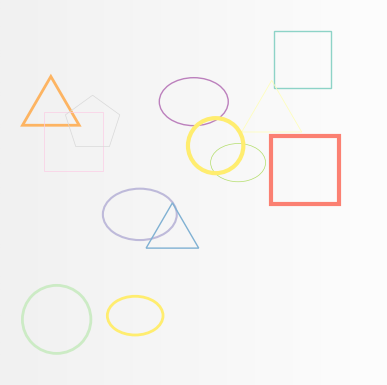[{"shape": "square", "thickness": 1, "radius": 0.37, "center": [0.781, 0.845]}, {"shape": "triangle", "thickness": 0.5, "radius": 0.45, "center": [0.701, 0.702]}, {"shape": "oval", "thickness": 1.5, "radius": 0.48, "center": [0.361, 0.443]}, {"shape": "square", "thickness": 3, "radius": 0.44, "center": [0.788, 0.558]}, {"shape": "triangle", "thickness": 1, "radius": 0.39, "center": [0.445, 0.395]}, {"shape": "triangle", "thickness": 2, "radius": 0.42, "center": [0.131, 0.717]}, {"shape": "oval", "thickness": 0.5, "radius": 0.35, "center": [0.614, 0.578]}, {"shape": "square", "thickness": 0.5, "radius": 0.38, "center": [0.189, 0.633]}, {"shape": "pentagon", "thickness": 0.5, "radius": 0.37, "center": [0.239, 0.679]}, {"shape": "oval", "thickness": 1, "radius": 0.44, "center": [0.5, 0.736]}, {"shape": "circle", "thickness": 2, "radius": 0.44, "center": [0.146, 0.17]}, {"shape": "oval", "thickness": 2, "radius": 0.36, "center": [0.349, 0.18]}, {"shape": "circle", "thickness": 3, "radius": 0.36, "center": [0.557, 0.622]}]